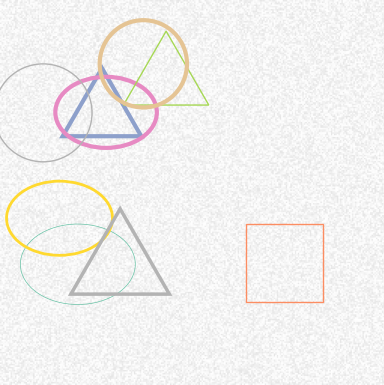[{"shape": "oval", "thickness": 0.5, "radius": 0.75, "center": [0.202, 0.314]}, {"shape": "square", "thickness": 1, "radius": 0.5, "center": [0.74, 0.317]}, {"shape": "triangle", "thickness": 3, "radius": 0.59, "center": [0.265, 0.705]}, {"shape": "oval", "thickness": 3, "radius": 0.66, "center": [0.276, 0.708]}, {"shape": "triangle", "thickness": 1, "radius": 0.64, "center": [0.431, 0.791]}, {"shape": "oval", "thickness": 2, "radius": 0.69, "center": [0.155, 0.433]}, {"shape": "circle", "thickness": 3, "radius": 0.57, "center": [0.372, 0.834]}, {"shape": "triangle", "thickness": 2.5, "radius": 0.74, "center": [0.312, 0.31]}, {"shape": "circle", "thickness": 1, "radius": 0.64, "center": [0.112, 0.707]}]